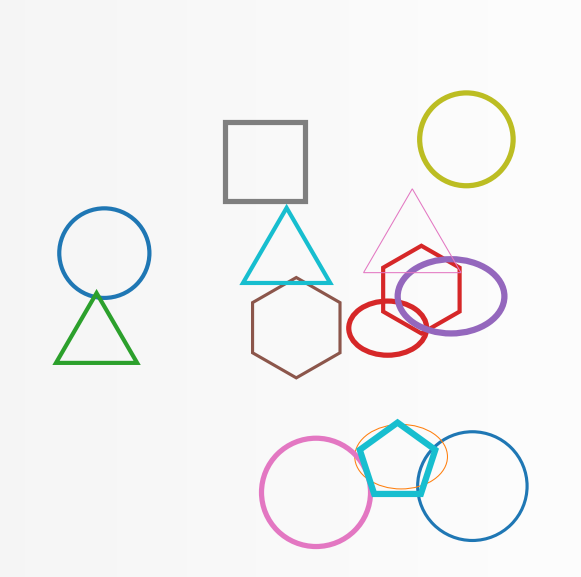[{"shape": "circle", "thickness": 2, "radius": 0.39, "center": [0.18, 0.561]}, {"shape": "circle", "thickness": 1.5, "radius": 0.47, "center": [0.813, 0.157]}, {"shape": "oval", "thickness": 0.5, "radius": 0.4, "center": [0.69, 0.208]}, {"shape": "triangle", "thickness": 2, "radius": 0.4, "center": [0.166, 0.411]}, {"shape": "oval", "thickness": 2.5, "radius": 0.33, "center": [0.667, 0.431]}, {"shape": "hexagon", "thickness": 2, "radius": 0.38, "center": [0.725, 0.498]}, {"shape": "oval", "thickness": 3, "radius": 0.46, "center": [0.776, 0.486]}, {"shape": "hexagon", "thickness": 1.5, "radius": 0.43, "center": [0.51, 0.432]}, {"shape": "circle", "thickness": 2.5, "radius": 0.47, "center": [0.544, 0.147]}, {"shape": "triangle", "thickness": 0.5, "radius": 0.48, "center": [0.709, 0.575]}, {"shape": "square", "thickness": 2.5, "radius": 0.34, "center": [0.456, 0.72]}, {"shape": "circle", "thickness": 2.5, "radius": 0.4, "center": [0.802, 0.758]}, {"shape": "pentagon", "thickness": 3, "radius": 0.34, "center": [0.684, 0.199]}, {"shape": "triangle", "thickness": 2, "radius": 0.43, "center": [0.493, 0.552]}]